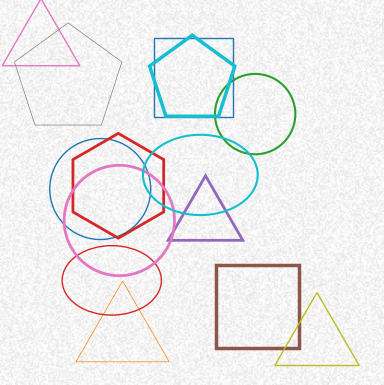[{"shape": "square", "thickness": 1, "radius": 0.51, "center": [0.502, 0.799]}, {"shape": "circle", "thickness": 1, "radius": 0.66, "center": [0.26, 0.509]}, {"shape": "triangle", "thickness": 0.5, "radius": 0.7, "center": [0.318, 0.13]}, {"shape": "circle", "thickness": 1.5, "radius": 0.52, "center": [0.663, 0.704]}, {"shape": "oval", "thickness": 1, "radius": 0.64, "center": [0.29, 0.272]}, {"shape": "hexagon", "thickness": 2, "radius": 0.68, "center": [0.307, 0.517]}, {"shape": "triangle", "thickness": 2, "radius": 0.56, "center": [0.534, 0.432]}, {"shape": "square", "thickness": 2.5, "radius": 0.54, "center": [0.668, 0.204]}, {"shape": "circle", "thickness": 2, "radius": 0.72, "center": [0.31, 0.427]}, {"shape": "triangle", "thickness": 1, "radius": 0.58, "center": [0.107, 0.887]}, {"shape": "pentagon", "thickness": 0.5, "radius": 0.73, "center": [0.177, 0.794]}, {"shape": "triangle", "thickness": 1, "radius": 0.63, "center": [0.823, 0.114]}, {"shape": "oval", "thickness": 1.5, "radius": 0.75, "center": [0.52, 0.546]}, {"shape": "pentagon", "thickness": 2.5, "radius": 0.58, "center": [0.499, 0.792]}]